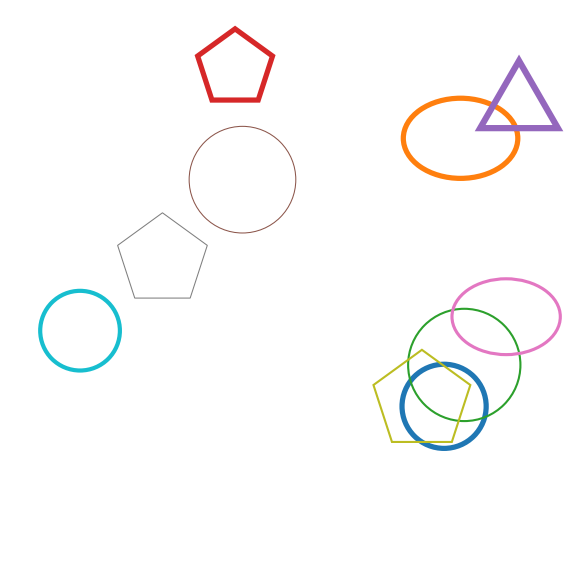[{"shape": "circle", "thickness": 2.5, "radius": 0.36, "center": [0.769, 0.296]}, {"shape": "oval", "thickness": 2.5, "radius": 0.5, "center": [0.798, 0.76]}, {"shape": "circle", "thickness": 1, "radius": 0.49, "center": [0.804, 0.367]}, {"shape": "pentagon", "thickness": 2.5, "radius": 0.34, "center": [0.407, 0.881]}, {"shape": "triangle", "thickness": 3, "radius": 0.39, "center": [0.899, 0.816]}, {"shape": "circle", "thickness": 0.5, "radius": 0.46, "center": [0.42, 0.688]}, {"shape": "oval", "thickness": 1.5, "radius": 0.47, "center": [0.876, 0.451]}, {"shape": "pentagon", "thickness": 0.5, "radius": 0.41, "center": [0.281, 0.549]}, {"shape": "pentagon", "thickness": 1, "radius": 0.44, "center": [0.731, 0.305]}, {"shape": "circle", "thickness": 2, "radius": 0.34, "center": [0.139, 0.427]}]